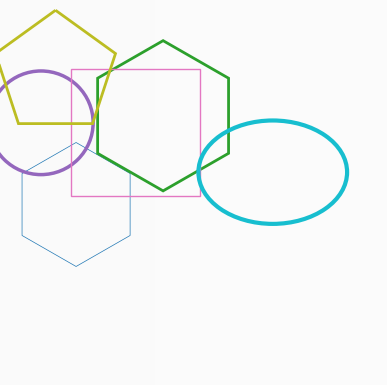[{"shape": "hexagon", "thickness": 0.5, "radius": 0.81, "center": [0.196, 0.469]}, {"shape": "hexagon", "thickness": 2, "radius": 0.98, "center": [0.421, 0.699]}, {"shape": "circle", "thickness": 2.5, "radius": 0.67, "center": [0.106, 0.681]}, {"shape": "square", "thickness": 1, "radius": 0.83, "center": [0.35, 0.657]}, {"shape": "pentagon", "thickness": 2, "radius": 0.81, "center": [0.143, 0.811]}, {"shape": "oval", "thickness": 3, "radius": 0.96, "center": [0.704, 0.553]}]